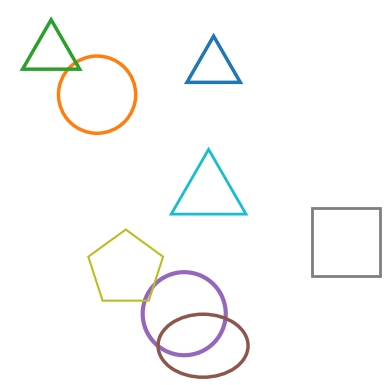[{"shape": "triangle", "thickness": 2.5, "radius": 0.4, "center": [0.555, 0.826]}, {"shape": "circle", "thickness": 2.5, "radius": 0.5, "center": [0.252, 0.754]}, {"shape": "triangle", "thickness": 2.5, "radius": 0.43, "center": [0.133, 0.863]}, {"shape": "circle", "thickness": 3, "radius": 0.54, "center": [0.478, 0.185]}, {"shape": "oval", "thickness": 2.5, "radius": 0.58, "center": [0.527, 0.102]}, {"shape": "square", "thickness": 2, "radius": 0.44, "center": [0.898, 0.372]}, {"shape": "pentagon", "thickness": 1.5, "radius": 0.51, "center": [0.326, 0.302]}, {"shape": "triangle", "thickness": 2, "radius": 0.56, "center": [0.542, 0.5]}]